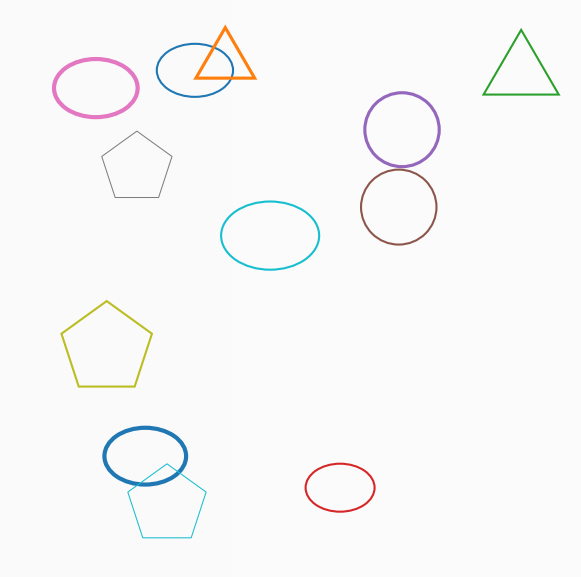[{"shape": "oval", "thickness": 1, "radius": 0.33, "center": [0.335, 0.877]}, {"shape": "oval", "thickness": 2, "radius": 0.35, "center": [0.25, 0.209]}, {"shape": "triangle", "thickness": 1.5, "radius": 0.29, "center": [0.388, 0.893]}, {"shape": "triangle", "thickness": 1, "radius": 0.37, "center": [0.897, 0.873]}, {"shape": "oval", "thickness": 1, "radius": 0.3, "center": [0.585, 0.155]}, {"shape": "circle", "thickness": 1.5, "radius": 0.32, "center": [0.692, 0.775]}, {"shape": "circle", "thickness": 1, "radius": 0.32, "center": [0.686, 0.641]}, {"shape": "oval", "thickness": 2, "radius": 0.36, "center": [0.165, 0.847]}, {"shape": "pentagon", "thickness": 0.5, "radius": 0.32, "center": [0.235, 0.709]}, {"shape": "pentagon", "thickness": 1, "radius": 0.41, "center": [0.184, 0.396]}, {"shape": "oval", "thickness": 1, "radius": 0.42, "center": [0.465, 0.591]}, {"shape": "pentagon", "thickness": 0.5, "radius": 0.35, "center": [0.287, 0.125]}]